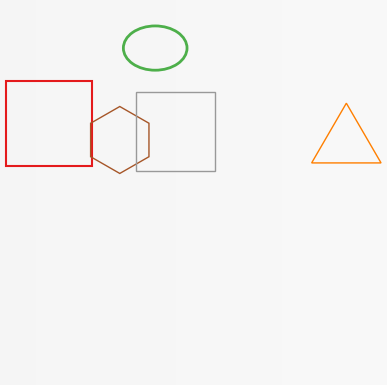[{"shape": "square", "thickness": 1.5, "radius": 0.55, "center": [0.126, 0.679]}, {"shape": "oval", "thickness": 2, "radius": 0.41, "center": [0.401, 0.875]}, {"shape": "triangle", "thickness": 1, "radius": 0.52, "center": [0.894, 0.629]}, {"shape": "hexagon", "thickness": 1, "radius": 0.43, "center": [0.309, 0.636]}, {"shape": "square", "thickness": 1, "radius": 0.51, "center": [0.452, 0.659]}]